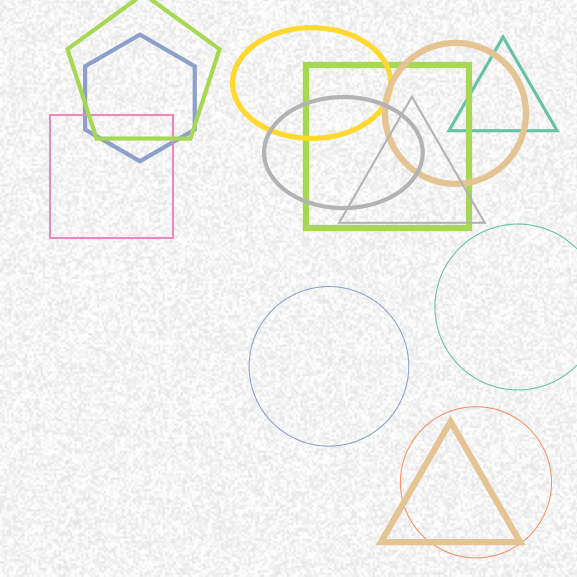[{"shape": "triangle", "thickness": 1.5, "radius": 0.54, "center": [0.871, 0.827]}, {"shape": "circle", "thickness": 0.5, "radius": 0.72, "center": [0.897, 0.468]}, {"shape": "circle", "thickness": 0.5, "radius": 0.65, "center": [0.824, 0.164]}, {"shape": "hexagon", "thickness": 2, "radius": 0.55, "center": [0.242, 0.83]}, {"shape": "circle", "thickness": 0.5, "radius": 0.69, "center": [0.57, 0.365]}, {"shape": "square", "thickness": 1, "radius": 0.53, "center": [0.193, 0.694]}, {"shape": "pentagon", "thickness": 2, "radius": 0.69, "center": [0.248, 0.871]}, {"shape": "square", "thickness": 3, "radius": 0.71, "center": [0.671, 0.746]}, {"shape": "oval", "thickness": 2.5, "radius": 0.68, "center": [0.54, 0.855]}, {"shape": "circle", "thickness": 3, "radius": 0.61, "center": [0.789, 0.803]}, {"shape": "triangle", "thickness": 3, "radius": 0.7, "center": [0.78, 0.13]}, {"shape": "triangle", "thickness": 1, "radius": 0.73, "center": [0.713, 0.686]}, {"shape": "oval", "thickness": 2, "radius": 0.69, "center": [0.595, 0.735]}]